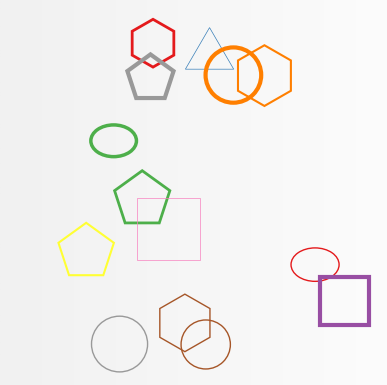[{"shape": "hexagon", "thickness": 2, "radius": 0.31, "center": [0.395, 0.888]}, {"shape": "oval", "thickness": 1, "radius": 0.31, "center": [0.813, 0.313]}, {"shape": "triangle", "thickness": 0.5, "radius": 0.36, "center": [0.541, 0.856]}, {"shape": "oval", "thickness": 2.5, "radius": 0.29, "center": [0.293, 0.634]}, {"shape": "pentagon", "thickness": 2, "radius": 0.37, "center": [0.367, 0.482]}, {"shape": "square", "thickness": 3, "radius": 0.31, "center": [0.889, 0.218]}, {"shape": "circle", "thickness": 3, "radius": 0.36, "center": [0.602, 0.805]}, {"shape": "hexagon", "thickness": 1.5, "radius": 0.39, "center": [0.682, 0.804]}, {"shape": "pentagon", "thickness": 1.5, "radius": 0.38, "center": [0.222, 0.346]}, {"shape": "circle", "thickness": 1, "radius": 0.32, "center": [0.531, 0.105]}, {"shape": "hexagon", "thickness": 1, "radius": 0.37, "center": [0.477, 0.161]}, {"shape": "square", "thickness": 0.5, "radius": 0.41, "center": [0.435, 0.405]}, {"shape": "pentagon", "thickness": 3, "radius": 0.31, "center": [0.388, 0.796]}, {"shape": "circle", "thickness": 1, "radius": 0.36, "center": [0.309, 0.106]}]